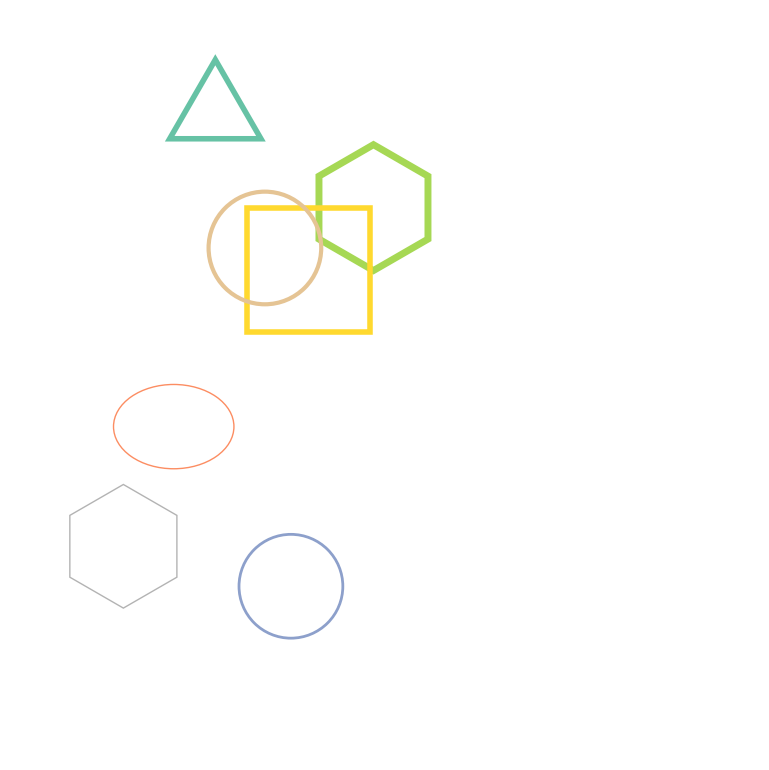[{"shape": "triangle", "thickness": 2, "radius": 0.34, "center": [0.28, 0.854]}, {"shape": "oval", "thickness": 0.5, "radius": 0.39, "center": [0.226, 0.446]}, {"shape": "circle", "thickness": 1, "radius": 0.34, "center": [0.378, 0.239]}, {"shape": "hexagon", "thickness": 2.5, "radius": 0.41, "center": [0.485, 0.73]}, {"shape": "square", "thickness": 2, "radius": 0.4, "center": [0.4, 0.65]}, {"shape": "circle", "thickness": 1.5, "radius": 0.37, "center": [0.344, 0.678]}, {"shape": "hexagon", "thickness": 0.5, "radius": 0.4, "center": [0.16, 0.291]}]